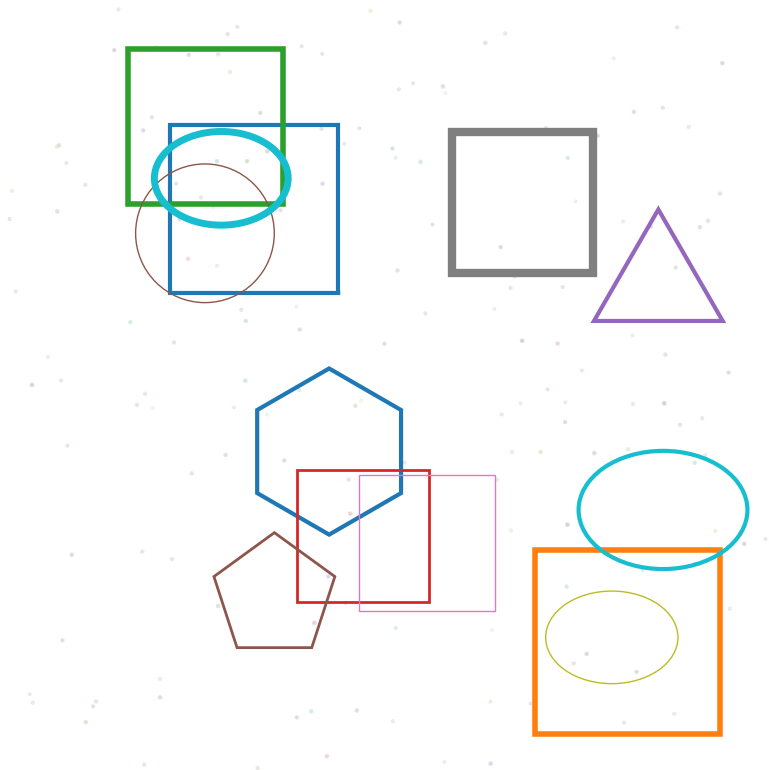[{"shape": "hexagon", "thickness": 1.5, "radius": 0.54, "center": [0.427, 0.414]}, {"shape": "square", "thickness": 1.5, "radius": 0.54, "center": [0.33, 0.729]}, {"shape": "square", "thickness": 2, "radius": 0.6, "center": [0.815, 0.166]}, {"shape": "square", "thickness": 2, "radius": 0.5, "center": [0.267, 0.835]}, {"shape": "square", "thickness": 1, "radius": 0.43, "center": [0.472, 0.304]}, {"shape": "triangle", "thickness": 1.5, "radius": 0.48, "center": [0.855, 0.631]}, {"shape": "circle", "thickness": 0.5, "radius": 0.45, "center": [0.266, 0.697]}, {"shape": "pentagon", "thickness": 1, "radius": 0.41, "center": [0.356, 0.226]}, {"shape": "square", "thickness": 0.5, "radius": 0.44, "center": [0.554, 0.295]}, {"shape": "square", "thickness": 3, "radius": 0.46, "center": [0.679, 0.737]}, {"shape": "oval", "thickness": 0.5, "radius": 0.43, "center": [0.795, 0.172]}, {"shape": "oval", "thickness": 1.5, "radius": 0.55, "center": [0.861, 0.338]}, {"shape": "oval", "thickness": 2.5, "radius": 0.43, "center": [0.287, 0.768]}]